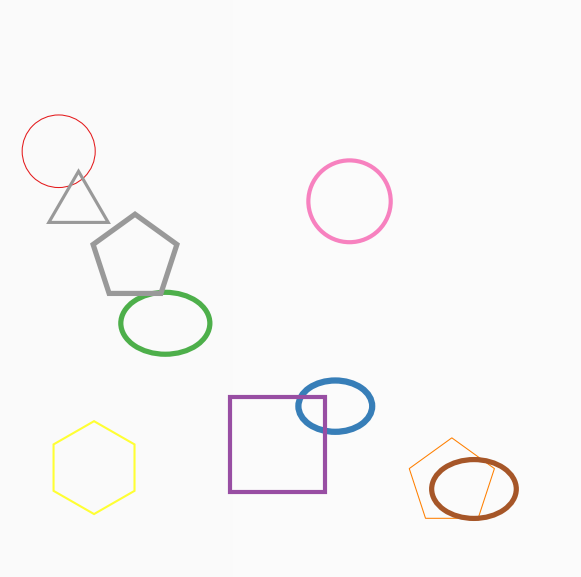[{"shape": "circle", "thickness": 0.5, "radius": 0.31, "center": [0.101, 0.737]}, {"shape": "oval", "thickness": 3, "radius": 0.32, "center": [0.577, 0.296]}, {"shape": "oval", "thickness": 2.5, "radius": 0.38, "center": [0.284, 0.439]}, {"shape": "square", "thickness": 2, "radius": 0.41, "center": [0.478, 0.229]}, {"shape": "pentagon", "thickness": 0.5, "radius": 0.39, "center": [0.777, 0.164]}, {"shape": "hexagon", "thickness": 1, "radius": 0.4, "center": [0.162, 0.189]}, {"shape": "oval", "thickness": 2.5, "radius": 0.36, "center": [0.815, 0.152]}, {"shape": "circle", "thickness": 2, "radius": 0.35, "center": [0.601, 0.651]}, {"shape": "pentagon", "thickness": 2.5, "radius": 0.38, "center": [0.232, 0.552]}, {"shape": "triangle", "thickness": 1.5, "radius": 0.29, "center": [0.135, 0.643]}]